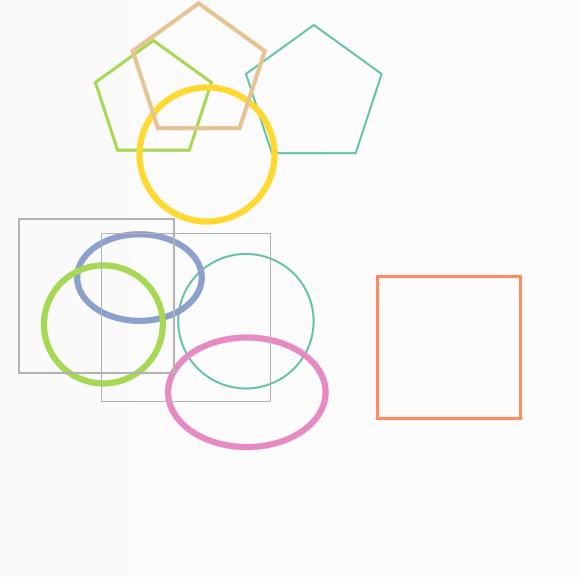[{"shape": "circle", "thickness": 1, "radius": 0.58, "center": [0.423, 0.443]}, {"shape": "pentagon", "thickness": 1, "radius": 0.61, "center": [0.54, 0.833]}, {"shape": "square", "thickness": 1.5, "radius": 0.62, "center": [0.771, 0.399]}, {"shape": "oval", "thickness": 3, "radius": 0.54, "center": [0.24, 0.519]}, {"shape": "oval", "thickness": 3, "radius": 0.68, "center": [0.425, 0.32]}, {"shape": "pentagon", "thickness": 1.5, "radius": 0.52, "center": [0.264, 0.824]}, {"shape": "circle", "thickness": 3, "radius": 0.51, "center": [0.178, 0.437]}, {"shape": "circle", "thickness": 3, "radius": 0.58, "center": [0.356, 0.732]}, {"shape": "pentagon", "thickness": 2, "radius": 0.6, "center": [0.342, 0.874]}, {"shape": "square", "thickness": 0.5, "radius": 0.73, "center": [0.32, 0.451]}, {"shape": "square", "thickness": 1, "radius": 0.67, "center": [0.166, 0.487]}]